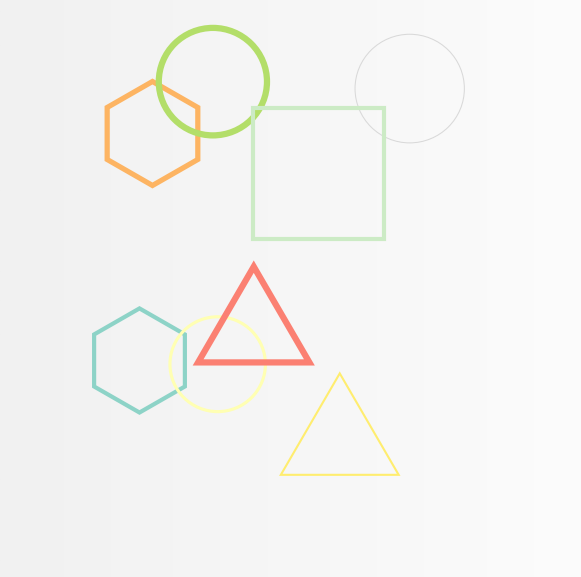[{"shape": "hexagon", "thickness": 2, "radius": 0.45, "center": [0.24, 0.375]}, {"shape": "circle", "thickness": 1.5, "radius": 0.41, "center": [0.375, 0.368]}, {"shape": "triangle", "thickness": 3, "radius": 0.55, "center": [0.437, 0.427]}, {"shape": "hexagon", "thickness": 2.5, "radius": 0.45, "center": [0.262, 0.768]}, {"shape": "circle", "thickness": 3, "radius": 0.47, "center": [0.366, 0.858]}, {"shape": "circle", "thickness": 0.5, "radius": 0.47, "center": [0.705, 0.846]}, {"shape": "square", "thickness": 2, "radius": 0.57, "center": [0.548, 0.699]}, {"shape": "triangle", "thickness": 1, "radius": 0.59, "center": [0.585, 0.235]}]